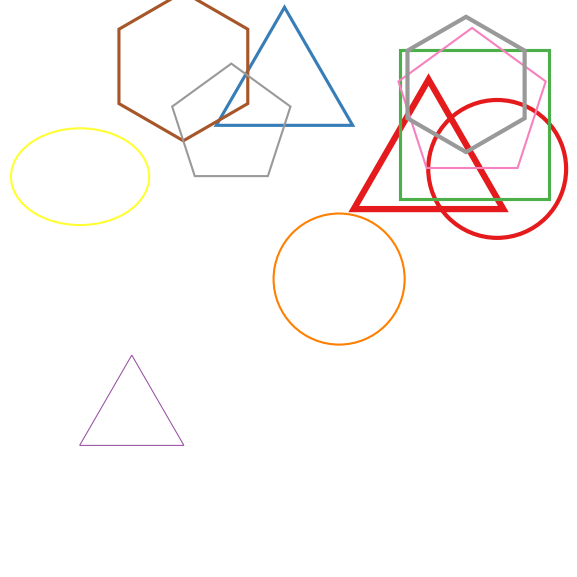[{"shape": "triangle", "thickness": 3, "radius": 0.75, "center": [0.742, 0.712]}, {"shape": "circle", "thickness": 2, "radius": 0.6, "center": [0.861, 0.707]}, {"shape": "triangle", "thickness": 1.5, "radius": 0.68, "center": [0.493, 0.85]}, {"shape": "square", "thickness": 1.5, "radius": 0.64, "center": [0.821, 0.783]}, {"shape": "triangle", "thickness": 0.5, "radius": 0.52, "center": [0.228, 0.28]}, {"shape": "circle", "thickness": 1, "radius": 0.57, "center": [0.587, 0.516]}, {"shape": "oval", "thickness": 1, "radius": 0.6, "center": [0.139, 0.693]}, {"shape": "hexagon", "thickness": 1.5, "radius": 0.64, "center": [0.317, 0.884]}, {"shape": "pentagon", "thickness": 1, "radius": 0.67, "center": [0.817, 0.817]}, {"shape": "pentagon", "thickness": 1, "radius": 0.54, "center": [0.401, 0.781]}, {"shape": "hexagon", "thickness": 2, "radius": 0.59, "center": [0.807, 0.853]}]